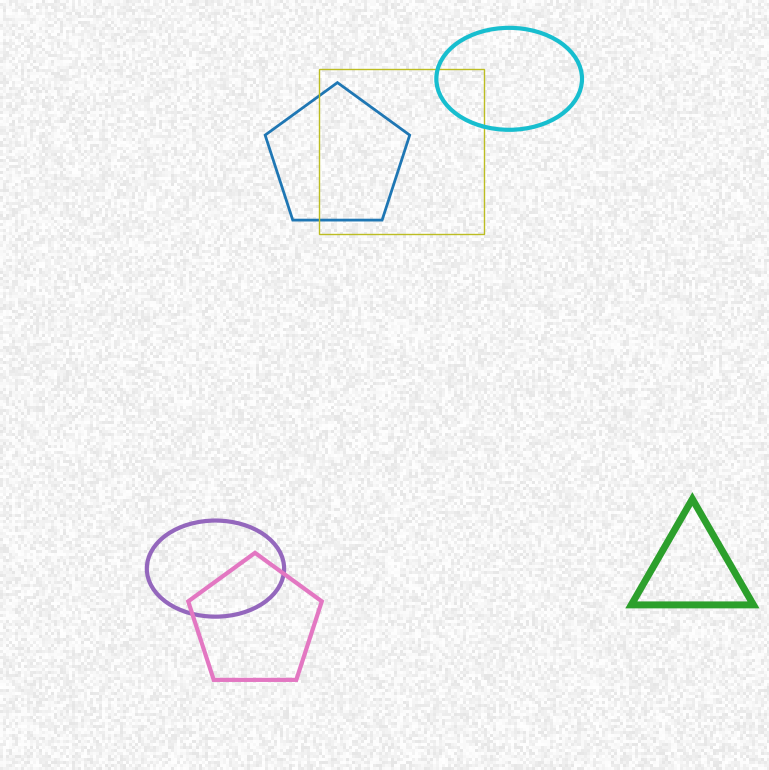[{"shape": "pentagon", "thickness": 1, "radius": 0.49, "center": [0.438, 0.794]}, {"shape": "triangle", "thickness": 2.5, "radius": 0.46, "center": [0.899, 0.26]}, {"shape": "oval", "thickness": 1.5, "radius": 0.45, "center": [0.28, 0.262]}, {"shape": "pentagon", "thickness": 1.5, "radius": 0.46, "center": [0.331, 0.191]}, {"shape": "square", "thickness": 0.5, "radius": 0.54, "center": [0.521, 0.803]}, {"shape": "oval", "thickness": 1.5, "radius": 0.47, "center": [0.661, 0.898]}]